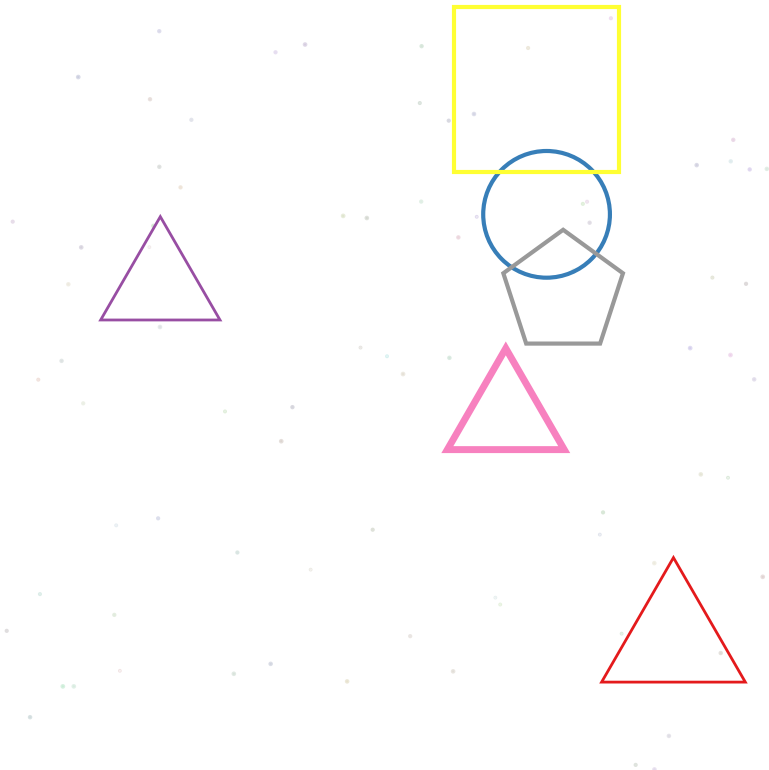[{"shape": "triangle", "thickness": 1, "radius": 0.54, "center": [0.875, 0.168]}, {"shape": "circle", "thickness": 1.5, "radius": 0.41, "center": [0.71, 0.722]}, {"shape": "triangle", "thickness": 1, "radius": 0.45, "center": [0.208, 0.629]}, {"shape": "square", "thickness": 1.5, "radius": 0.54, "center": [0.697, 0.883]}, {"shape": "triangle", "thickness": 2.5, "radius": 0.44, "center": [0.657, 0.46]}, {"shape": "pentagon", "thickness": 1.5, "radius": 0.41, "center": [0.731, 0.62]}]